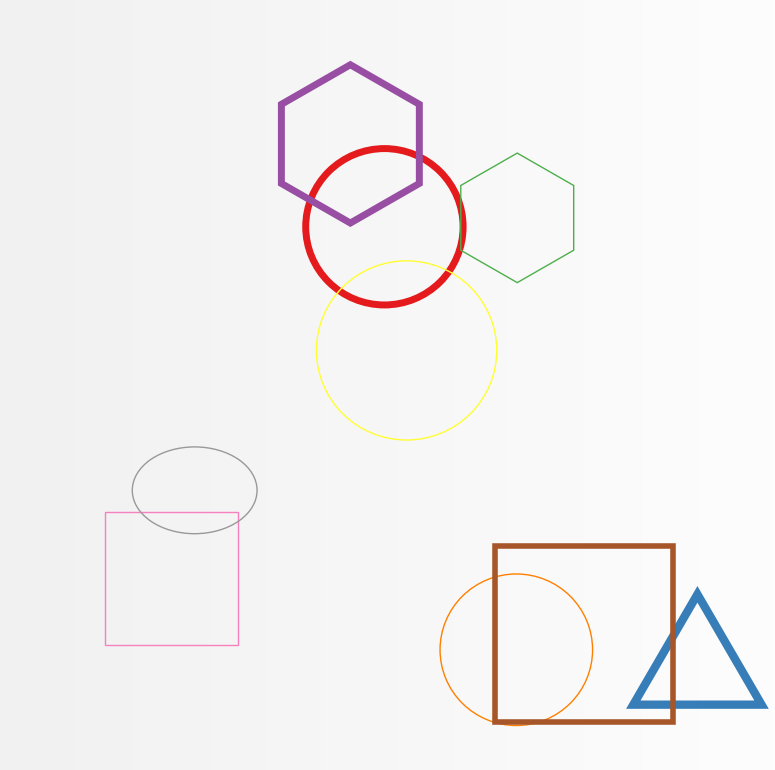[{"shape": "circle", "thickness": 2.5, "radius": 0.51, "center": [0.496, 0.705]}, {"shape": "triangle", "thickness": 3, "radius": 0.48, "center": [0.9, 0.133]}, {"shape": "hexagon", "thickness": 0.5, "radius": 0.42, "center": [0.667, 0.717]}, {"shape": "hexagon", "thickness": 2.5, "radius": 0.51, "center": [0.452, 0.813]}, {"shape": "circle", "thickness": 0.5, "radius": 0.49, "center": [0.666, 0.156]}, {"shape": "circle", "thickness": 0.5, "radius": 0.58, "center": [0.525, 0.545]}, {"shape": "square", "thickness": 2, "radius": 0.57, "center": [0.754, 0.177]}, {"shape": "square", "thickness": 0.5, "radius": 0.43, "center": [0.221, 0.248]}, {"shape": "oval", "thickness": 0.5, "radius": 0.4, "center": [0.251, 0.363]}]